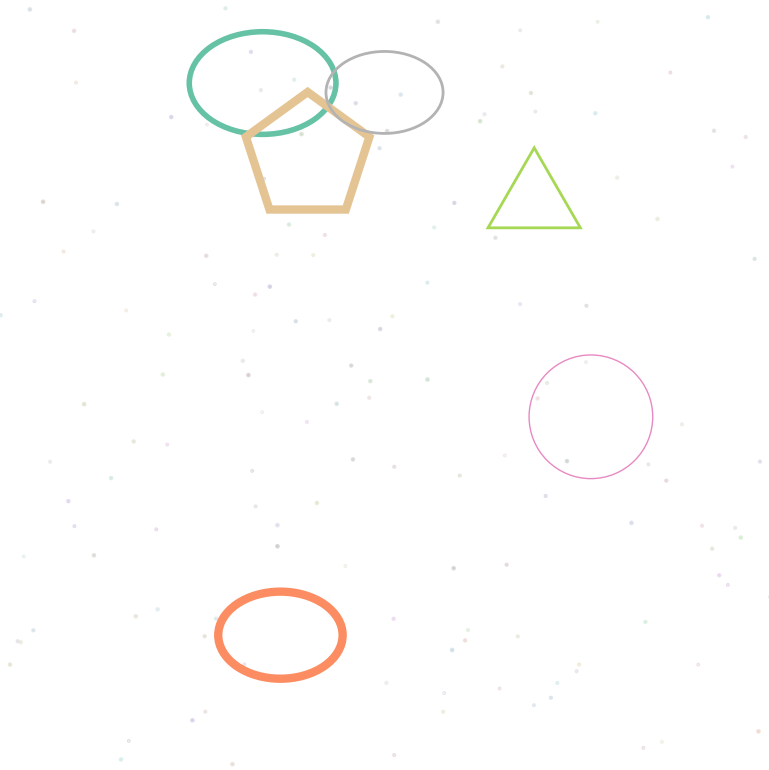[{"shape": "oval", "thickness": 2, "radius": 0.48, "center": [0.341, 0.892]}, {"shape": "oval", "thickness": 3, "radius": 0.4, "center": [0.364, 0.175]}, {"shape": "circle", "thickness": 0.5, "radius": 0.4, "center": [0.767, 0.459]}, {"shape": "triangle", "thickness": 1, "radius": 0.35, "center": [0.694, 0.739]}, {"shape": "pentagon", "thickness": 3, "radius": 0.42, "center": [0.4, 0.796]}, {"shape": "oval", "thickness": 1, "radius": 0.38, "center": [0.499, 0.88]}]